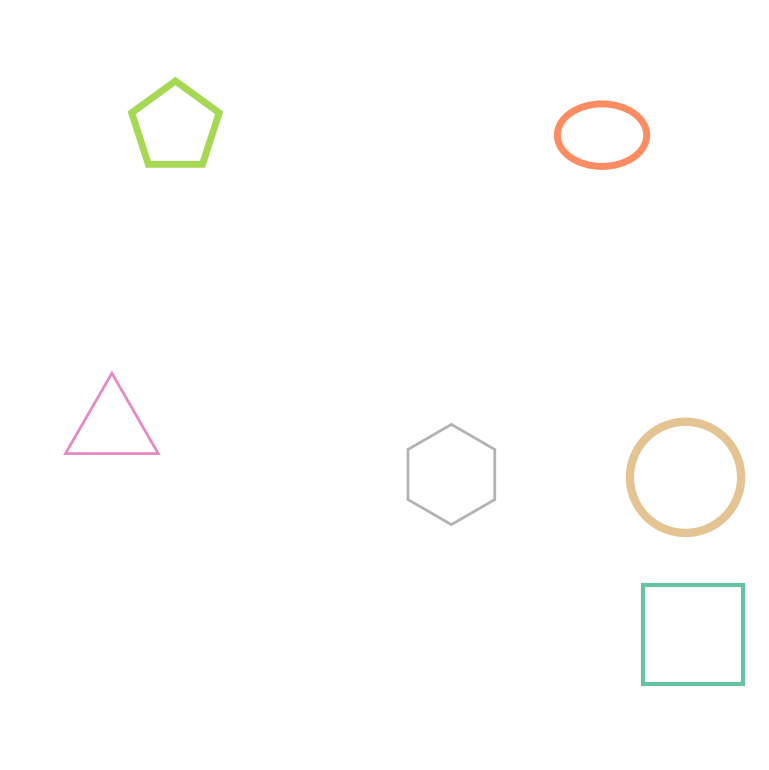[{"shape": "square", "thickness": 1.5, "radius": 0.32, "center": [0.9, 0.176]}, {"shape": "oval", "thickness": 2.5, "radius": 0.29, "center": [0.782, 0.824]}, {"shape": "triangle", "thickness": 1, "radius": 0.35, "center": [0.145, 0.446]}, {"shape": "pentagon", "thickness": 2.5, "radius": 0.3, "center": [0.228, 0.835]}, {"shape": "circle", "thickness": 3, "radius": 0.36, "center": [0.89, 0.38]}, {"shape": "hexagon", "thickness": 1, "radius": 0.33, "center": [0.586, 0.384]}]